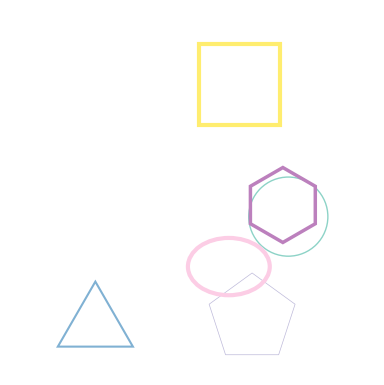[{"shape": "circle", "thickness": 1, "radius": 0.51, "center": [0.749, 0.437]}, {"shape": "pentagon", "thickness": 0.5, "radius": 0.59, "center": [0.655, 0.174]}, {"shape": "triangle", "thickness": 1.5, "radius": 0.56, "center": [0.248, 0.156]}, {"shape": "oval", "thickness": 3, "radius": 0.53, "center": [0.594, 0.308]}, {"shape": "hexagon", "thickness": 2.5, "radius": 0.49, "center": [0.735, 0.468]}, {"shape": "square", "thickness": 3, "radius": 0.53, "center": [0.622, 0.781]}]